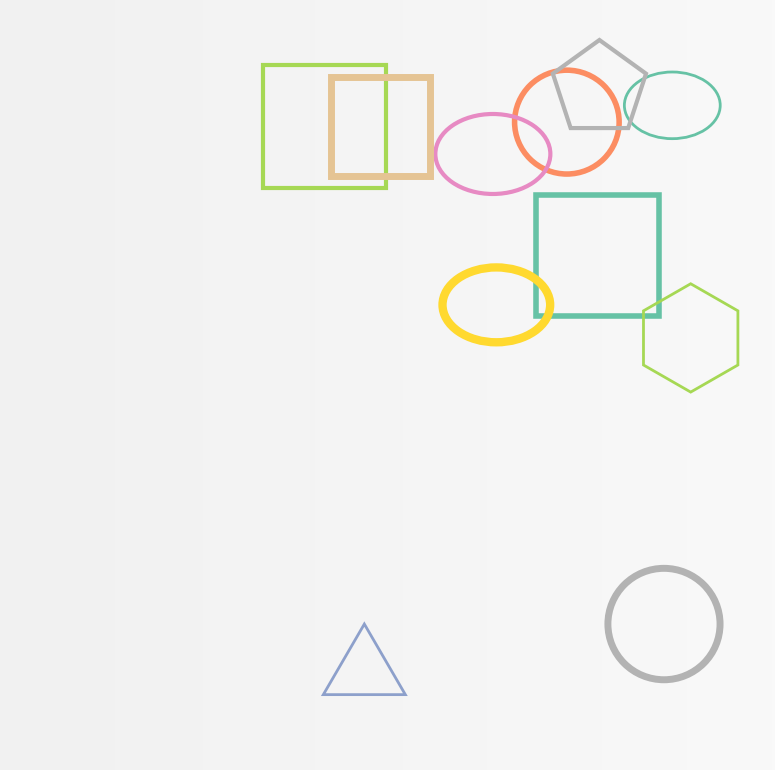[{"shape": "oval", "thickness": 1, "radius": 0.31, "center": [0.867, 0.863]}, {"shape": "square", "thickness": 2, "radius": 0.39, "center": [0.771, 0.668]}, {"shape": "circle", "thickness": 2, "radius": 0.34, "center": [0.731, 0.841]}, {"shape": "triangle", "thickness": 1, "radius": 0.31, "center": [0.47, 0.128]}, {"shape": "oval", "thickness": 1.5, "radius": 0.37, "center": [0.636, 0.8]}, {"shape": "square", "thickness": 1.5, "radius": 0.4, "center": [0.419, 0.835]}, {"shape": "hexagon", "thickness": 1, "radius": 0.35, "center": [0.891, 0.561]}, {"shape": "oval", "thickness": 3, "radius": 0.35, "center": [0.64, 0.604]}, {"shape": "square", "thickness": 2.5, "radius": 0.32, "center": [0.491, 0.836]}, {"shape": "pentagon", "thickness": 1.5, "radius": 0.32, "center": [0.773, 0.885]}, {"shape": "circle", "thickness": 2.5, "radius": 0.36, "center": [0.857, 0.19]}]